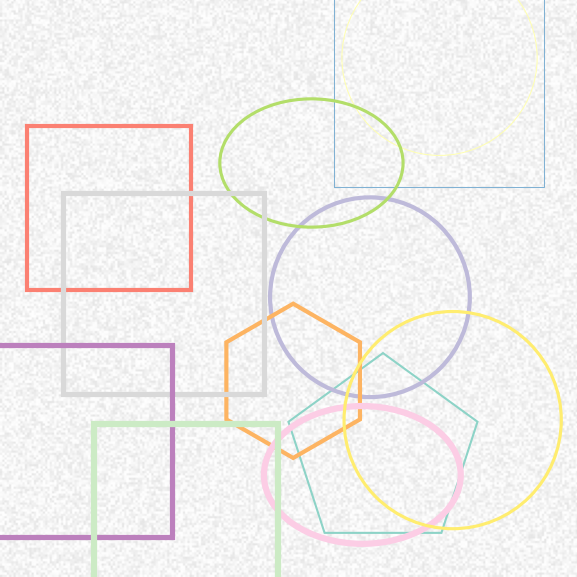[{"shape": "pentagon", "thickness": 1, "radius": 0.86, "center": [0.663, 0.216]}, {"shape": "circle", "thickness": 0.5, "radius": 0.85, "center": [0.761, 0.899]}, {"shape": "circle", "thickness": 2, "radius": 0.86, "center": [0.641, 0.484]}, {"shape": "square", "thickness": 2, "radius": 0.71, "center": [0.189, 0.639]}, {"shape": "square", "thickness": 0.5, "radius": 0.91, "center": [0.76, 0.857]}, {"shape": "hexagon", "thickness": 2, "radius": 0.67, "center": [0.508, 0.34]}, {"shape": "oval", "thickness": 1.5, "radius": 0.79, "center": [0.539, 0.717]}, {"shape": "oval", "thickness": 3, "radius": 0.85, "center": [0.627, 0.177]}, {"shape": "square", "thickness": 2.5, "radius": 0.87, "center": [0.283, 0.491]}, {"shape": "square", "thickness": 2.5, "radius": 0.83, "center": [0.131, 0.235]}, {"shape": "square", "thickness": 3, "radius": 0.8, "center": [0.323, 0.105]}, {"shape": "circle", "thickness": 1.5, "radius": 0.94, "center": [0.784, 0.272]}]